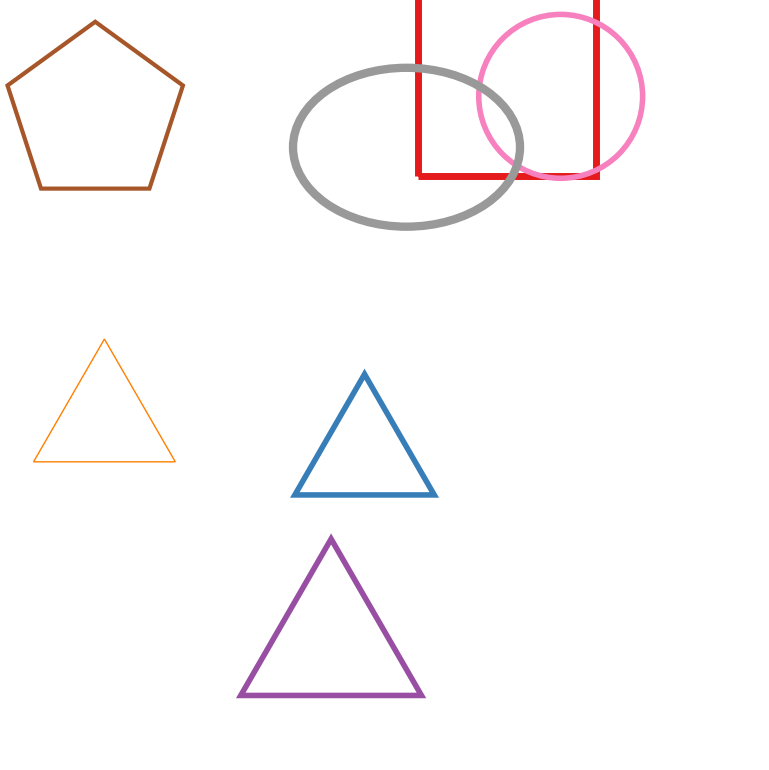[{"shape": "square", "thickness": 2.5, "radius": 0.58, "center": [0.658, 0.887]}, {"shape": "triangle", "thickness": 2, "radius": 0.52, "center": [0.473, 0.409]}, {"shape": "triangle", "thickness": 2, "radius": 0.68, "center": [0.43, 0.165]}, {"shape": "triangle", "thickness": 0.5, "radius": 0.53, "center": [0.136, 0.453]}, {"shape": "pentagon", "thickness": 1.5, "radius": 0.6, "center": [0.124, 0.852]}, {"shape": "circle", "thickness": 2, "radius": 0.53, "center": [0.728, 0.875]}, {"shape": "oval", "thickness": 3, "radius": 0.74, "center": [0.528, 0.809]}]